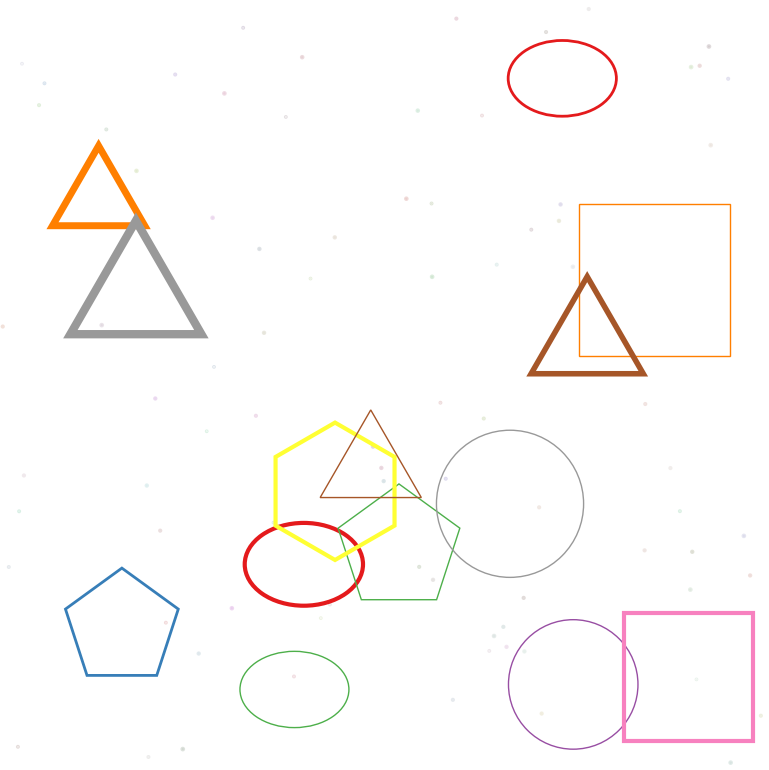[{"shape": "oval", "thickness": 1.5, "radius": 0.38, "center": [0.395, 0.267]}, {"shape": "oval", "thickness": 1, "radius": 0.35, "center": [0.73, 0.898]}, {"shape": "pentagon", "thickness": 1, "radius": 0.39, "center": [0.158, 0.185]}, {"shape": "oval", "thickness": 0.5, "radius": 0.35, "center": [0.382, 0.105]}, {"shape": "pentagon", "thickness": 0.5, "radius": 0.42, "center": [0.518, 0.288]}, {"shape": "circle", "thickness": 0.5, "radius": 0.42, "center": [0.744, 0.111]}, {"shape": "square", "thickness": 0.5, "radius": 0.49, "center": [0.85, 0.636]}, {"shape": "triangle", "thickness": 2.5, "radius": 0.35, "center": [0.128, 0.741]}, {"shape": "hexagon", "thickness": 1.5, "radius": 0.45, "center": [0.435, 0.362]}, {"shape": "triangle", "thickness": 2, "radius": 0.42, "center": [0.763, 0.557]}, {"shape": "triangle", "thickness": 0.5, "radius": 0.38, "center": [0.481, 0.392]}, {"shape": "square", "thickness": 1.5, "radius": 0.42, "center": [0.894, 0.12]}, {"shape": "circle", "thickness": 0.5, "radius": 0.48, "center": [0.662, 0.346]}, {"shape": "triangle", "thickness": 3, "radius": 0.49, "center": [0.176, 0.615]}]